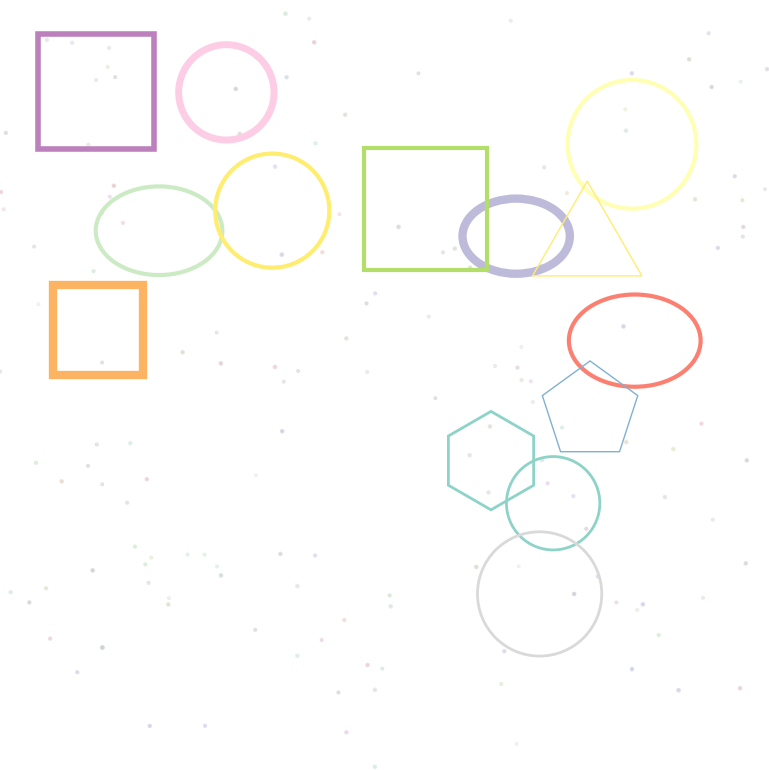[{"shape": "hexagon", "thickness": 1, "radius": 0.32, "center": [0.638, 0.402]}, {"shape": "circle", "thickness": 1, "radius": 0.3, "center": [0.718, 0.346]}, {"shape": "circle", "thickness": 1.5, "radius": 0.42, "center": [0.821, 0.813]}, {"shape": "oval", "thickness": 3, "radius": 0.35, "center": [0.67, 0.693]}, {"shape": "oval", "thickness": 1.5, "radius": 0.43, "center": [0.824, 0.558]}, {"shape": "pentagon", "thickness": 0.5, "radius": 0.33, "center": [0.766, 0.466]}, {"shape": "square", "thickness": 3, "radius": 0.29, "center": [0.127, 0.571]}, {"shape": "square", "thickness": 1.5, "radius": 0.4, "center": [0.553, 0.729]}, {"shape": "circle", "thickness": 2.5, "radius": 0.31, "center": [0.294, 0.88]}, {"shape": "circle", "thickness": 1, "radius": 0.4, "center": [0.701, 0.229]}, {"shape": "square", "thickness": 2, "radius": 0.37, "center": [0.125, 0.881]}, {"shape": "oval", "thickness": 1.5, "radius": 0.41, "center": [0.207, 0.7]}, {"shape": "circle", "thickness": 1.5, "radius": 0.37, "center": [0.354, 0.726]}, {"shape": "triangle", "thickness": 0.5, "radius": 0.41, "center": [0.763, 0.683]}]